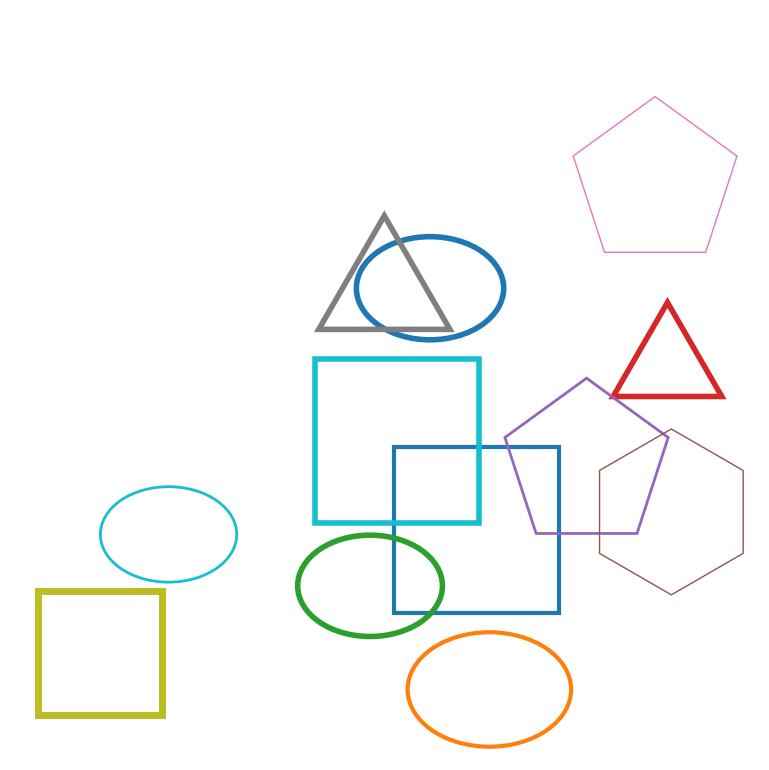[{"shape": "oval", "thickness": 2, "radius": 0.48, "center": [0.558, 0.626]}, {"shape": "square", "thickness": 1.5, "radius": 0.54, "center": [0.619, 0.312]}, {"shape": "oval", "thickness": 1.5, "radius": 0.53, "center": [0.636, 0.105]}, {"shape": "oval", "thickness": 2, "radius": 0.47, "center": [0.481, 0.239]}, {"shape": "triangle", "thickness": 2, "radius": 0.41, "center": [0.867, 0.526]}, {"shape": "pentagon", "thickness": 1, "radius": 0.56, "center": [0.762, 0.397]}, {"shape": "hexagon", "thickness": 0.5, "radius": 0.54, "center": [0.872, 0.335]}, {"shape": "pentagon", "thickness": 0.5, "radius": 0.56, "center": [0.851, 0.763]}, {"shape": "triangle", "thickness": 2, "radius": 0.49, "center": [0.499, 0.621]}, {"shape": "square", "thickness": 2.5, "radius": 0.4, "center": [0.13, 0.152]}, {"shape": "oval", "thickness": 1, "radius": 0.44, "center": [0.219, 0.306]}, {"shape": "square", "thickness": 2, "radius": 0.53, "center": [0.516, 0.427]}]